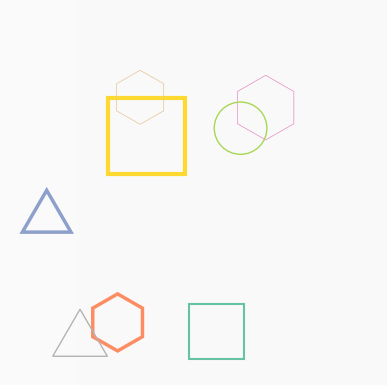[{"shape": "square", "thickness": 1.5, "radius": 0.35, "center": [0.559, 0.139]}, {"shape": "hexagon", "thickness": 2.5, "radius": 0.37, "center": [0.303, 0.163]}, {"shape": "triangle", "thickness": 2.5, "radius": 0.36, "center": [0.12, 0.433]}, {"shape": "hexagon", "thickness": 0.5, "radius": 0.42, "center": [0.686, 0.721]}, {"shape": "circle", "thickness": 1, "radius": 0.34, "center": [0.621, 0.667]}, {"shape": "square", "thickness": 3, "radius": 0.49, "center": [0.379, 0.646]}, {"shape": "hexagon", "thickness": 0.5, "radius": 0.35, "center": [0.362, 0.747]}, {"shape": "triangle", "thickness": 1, "radius": 0.41, "center": [0.207, 0.115]}]